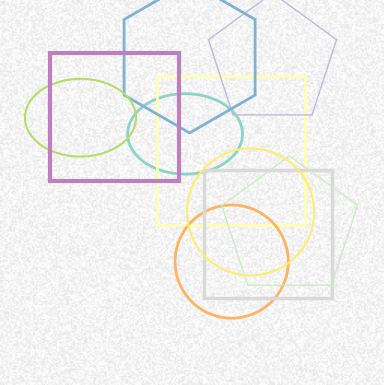[{"shape": "oval", "thickness": 2, "radius": 0.75, "center": [0.481, 0.652]}, {"shape": "square", "thickness": 2, "radius": 0.97, "center": [0.6, 0.609]}, {"shape": "pentagon", "thickness": 1, "radius": 0.87, "center": [0.708, 0.843]}, {"shape": "hexagon", "thickness": 2, "radius": 0.98, "center": [0.492, 0.851]}, {"shape": "circle", "thickness": 2, "radius": 0.73, "center": [0.602, 0.321]}, {"shape": "oval", "thickness": 1.5, "radius": 0.72, "center": [0.209, 0.694]}, {"shape": "square", "thickness": 2.5, "radius": 0.83, "center": [0.697, 0.392]}, {"shape": "square", "thickness": 3, "radius": 0.83, "center": [0.297, 0.695]}, {"shape": "pentagon", "thickness": 1, "radius": 0.93, "center": [0.752, 0.409]}, {"shape": "circle", "thickness": 1.5, "radius": 0.83, "center": [0.651, 0.45]}]